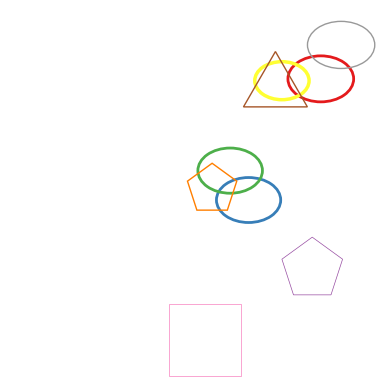[{"shape": "oval", "thickness": 2, "radius": 0.43, "center": [0.833, 0.795]}, {"shape": "oval", "thickness": 2, "radius": 0.42, "center": [0.646, 0.48]}, {"shape": "oval", "thickness": 2, "radius": 0.42, "center": [0.598, 0.557]}, {"shape": "pentagon", "thickness": 0.5, "radius": 0.41, "center": [0.811, 0.301]}, {"shape": "pentagon", "thickness": 1, "radius": 0.34, "center": [0.551, 0.509]}, {"shape": "oval", "thickness": 2.5, "radius": 0.35, "center": [0.732, 0.79]}, {"shape": "triangle", "thickness": 1, "radius": 0.48, "center": [0.715, 0.77]}, {"shape": "square", "thickness": 0.5, "radius": 0.47, "center": [0.532, 0.118]}, {"shape": "oval", "thickness": 1, "radius": 0.44, "center": [0.886, 0.883]}]